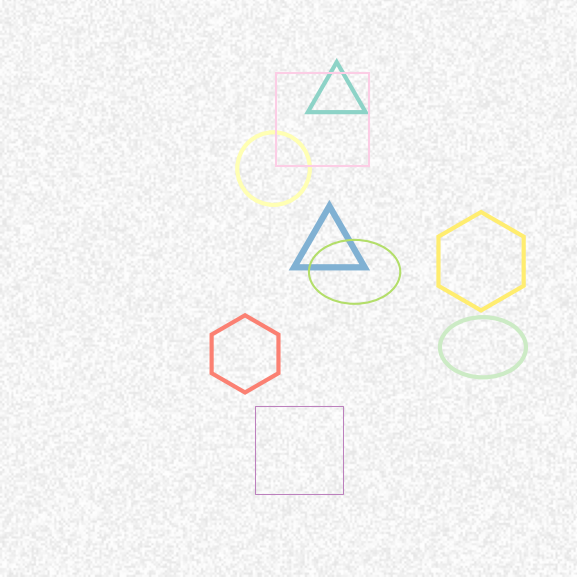[{"shape": "triangle", "thickness": 2, "radius": 0.29, "center": [0.583, 0.834]}, {"shape": "circle", "thickness": 2, "radius": 0.31, "center": [0.474, 0.707]}, {"shape": "hexagon", "thickness": 2, "radius": 0.33, "center": [0.424, 0.386]}, {"shape": "triangle", "thickness": 3, "radius": 0.35, "center": [0.57, 0.572]}, {"shape": "oval", "thickness": 1, "radius": 0.4, "center": [0.614, 0.528]}, {"shape": "square", "thickness": 1, "radius": 0.4, "center": [0.559, 0.792]}, {"shape": "square", "thickness": 0.5, "radius": 0.38, "center": [0.518, 0.22]}, {"shape": "oval", "thickness": 2, "radius": 0.37, "center": [0.836, 0.398]}, {"shape": "hexagon", "thickness": 2, "radius": 0.43, "center": [0.833, 0.547]}]